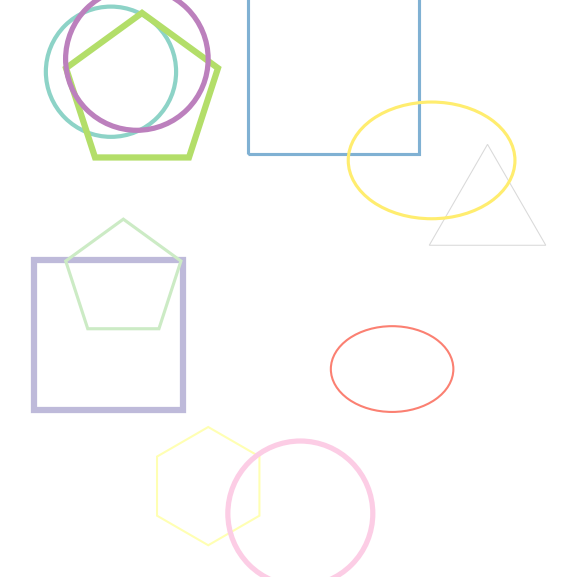[{"shape": "circle", "thickness": 2, "radius": 0.56, "center": [0.192, 0.875]}, {"shape": "hexagon", "thickness": 1, "radius": 0.51, "center": [0.361, 0.157]}, {"shape": "square", "thickness": 3, "radius": 0.65, "center": [0.188, 0.419]}, {"shape": "oval", "thickness": 1, "radius": 0.53, "center": [0.679, 0.36]}, {"shape": "square", "thickness": 1.5, "radius": 0.74, "center": [0.577, 0.88]}, {"shape": "pentagon", "thickness": 3, "radius": 0.69, "center": [0.246, 0.838]}, {"shape": "circle", "thickness": 2.5, "radius": 0.63, "center": [0.52, 0.11]}, {"shape": "triangle", "thickness": 0.5, "radius": 0.58, "center": [0.844, 0.633]}, {"shape": "circle", "thickness": 2.5, "radius": 0.62, "center": [0.237, 0.897]}, {"shape": "pentagon", "thickness": 1.5, "radius": 0.52, "center": [0.214, 0.515]}, {"shape": "oval", "thickness": 1.5, "radius": 0.72, "center": [0.747, 0.721]}]